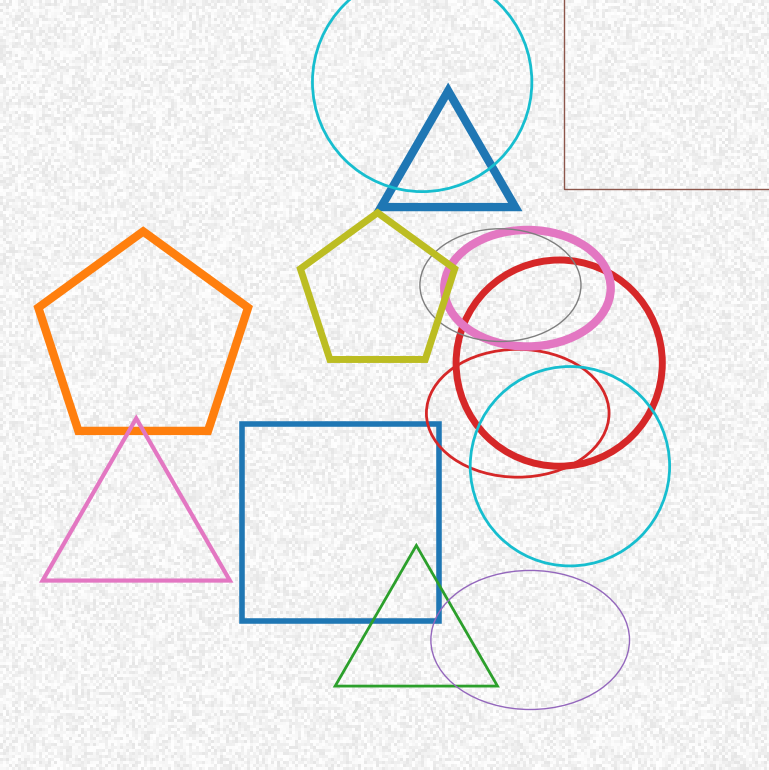[{"shape": "triangle", "thickness": 3, "radius": 0.5, "center": [0.582, 0.781]}, {"shape": "square", "thickness": 2, "radius": 0.64, "center": [0.442, 0.321]}, {"shape": "pentagon", "thickness": 3, "radius": 0.72, "center": [0.186, 0.556]}, {"shape": "triangle", "thickness": 1, "radius": 0.61, "center": [0.541, 0.17]}, {"shape": "circle", "thickness": 2.5, "radius": 0.67, "center": [0.726, 0.528]}, {"shape": "oval", "thickness": 1, "radius": 0.59, "center": [0.672, 0.463]}, {"shape": "oval", "thickness": 0.5, "radius": 0.64, "center": [0.689, 0.169]}, {"shape": "square", "thickness": 0.5, "radius": 0.71, "center": [0.875, 0.897]}, {"shape": "oval", "thickness": 3, "radius": 0.54, "center": [0.685, 0.626]}, {"shape": "triangle", "thickness": 1.5, "radius": 0.7, "center": [0.177, 0.316]}, {"shape": "oval", "thickness": 0.5, "radius": 0.52, "center": [0.65, 0.63]}, {"shape": "pentagon", "thickness": 2.5, "radius": 0.53, "center": [0.49, 0.618]}, {"shape": "circle", "thickness": 1, "radius": 0.65, "center": [0.74, 0.395]}, {"shape": "circle", "thickness": 1, "radius": 0.71, "center": [0.548, 0.894]}]